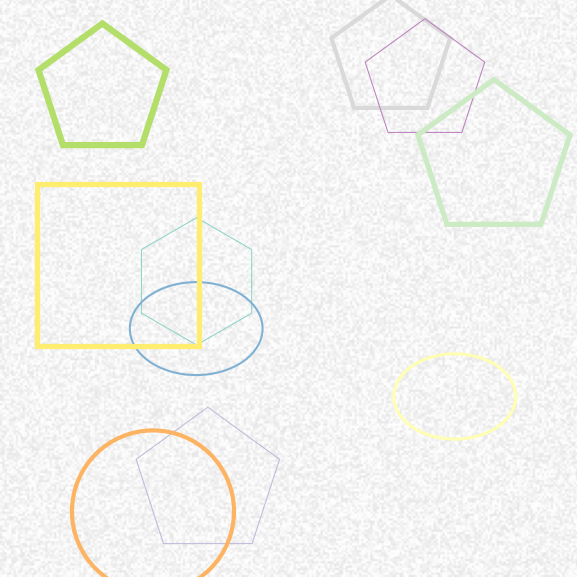[{"shape": "hexagon", "thickness": 0.5, "radius": 0.55, "center": [0.34, 0.512]}, {"shape": "oval", "thickness": 1.5, "radius": 0.53, "center": [0.787, 0.313]}, {"shape": "pentagon", "thickness": 0.5, "radius": 0.65, "center": [0.36, 0.163]}, {"shape": "oval", "thickness": 1, "radius": 0.57, "center": [0.34, 0.43]}, {"shape": "circle", "thickness": 2, "radius": 0.7, "center": [0.265, 0.114]}, {"shape": "pentagon", "thickness": 3, "radius": 0.58, "center": [0.177, 0.842]}, {"shape": "pentagon", "thickness": 2, "radius": 0.54, "center": [0.677, 0.9]}, {"shape": "pentagon", "thickness": 0.5, "radius": 0.54, "center": [0.736, 0.858]}, {"shape": "pentagon", "thickness": 2.5, "radius": 0.69, "center": [0.855, 0.723]}, {"shape": "square", "thickness": 2.5, "radius": 0.7, "center": [0.204, 0.54]}]